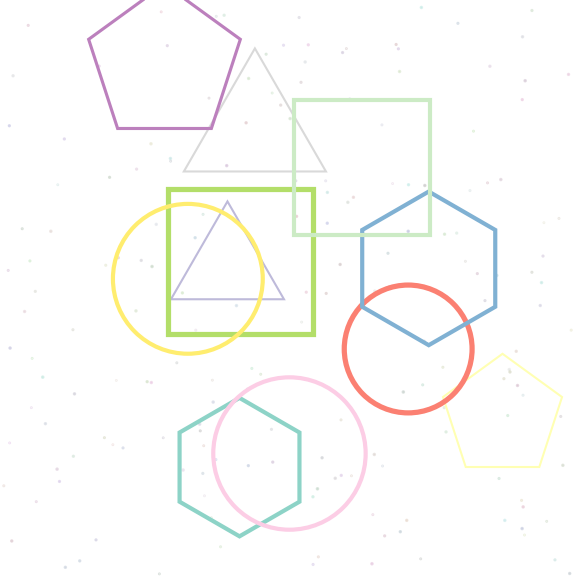[{"shape": "hexagon", "thickness": 2, "radius": 0.6, "center": [0.415, 0.19]}, {"shape": "pentagon", "thickness": 1, "radius": 0.54, "center": [0.87, 0.278]}, {"shape": "triangle", "thickness": 1, "radius": 0.56, "center": [0.394, 0.537]}, {"shape": "circle", "thickness": 2.5, "radius": 0.55, "center": [0.707, 0.395]}, {"shape": "hexagon", "thickness": 2, "radius": 0.67, "center": [0.742, 0.534]}, {"shape": "square", "thickness": 2.5, "radius": 0.63, "center": [0.417, 0.546]}, {"shape": "circle", "thickness": 2, "radius": 0.66, "center": [0.501, 0.214]}, {"shape": "triangle", "thickness": 1, "radius": 0.71, "center": [0.441, 0.773]}, {"shape": "pentagon", "thickness": 1.5, "radius": 0.69, "center": [0.285, 0.888]}, {"shape": "square", "thickness": 2, "radius": 0.59, "center": [0.627, 0.71]}, {"shape": "circle", "thickness": 2, "radius": 0.65, "center": [0.325, 0.516]}]